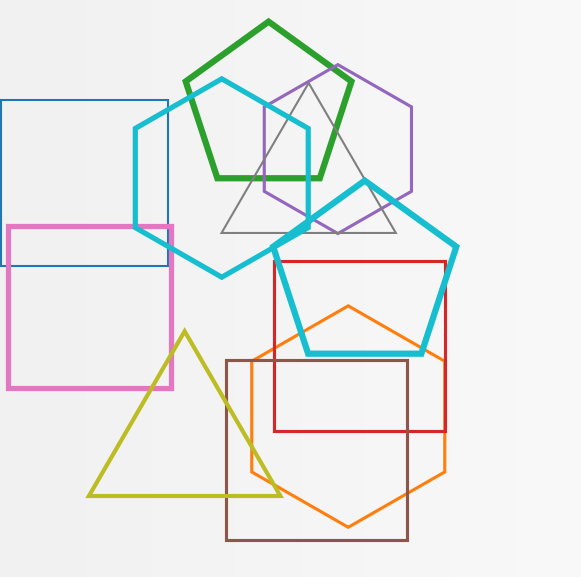[{"shape": "square", "thickness": 1, "radius": 0.72, "center": [0.145, 0.682]}, {"shape": "hexagon", "thickness": 1.5, "radius": 0.96, "center": [0.599, 0.278]}, {"shape": "pentagon", "thickness": 3, "radius": 0.75, "center": [0.462, 0.812]}, {"shape": "square", "thickness": 1.5, "radius": 0.74, "center": [0.618, 0.4]}, {"shape": "hexagon", "thickness": 1.5, "radius": 0.73, "center": [0.581, 0.741]}, {"shape": "square", "thickness": 1.5, "radius": 0.78, "center": [0.544, 0.22]}, {"shape": "square", "thickness": 2.5, "radius": 0.7, "center": [0.154, 0.467]}, {"shape": "triangle", "thickness": 1, "radius": 0.87, "center": [0.531, 0.682]}, {"shape": "triangle", "thickness": 2, "radius": 0.95, "center": [0.318, 0.235]}, {"shape": "pentagon", "thickness": 3, "radius": 0.83, "center": [0.627, 0.521]}, {"shape": "hexagon", "thickness": 2.5, "radius": 0.86, "center": [0.382, 0.691]}]